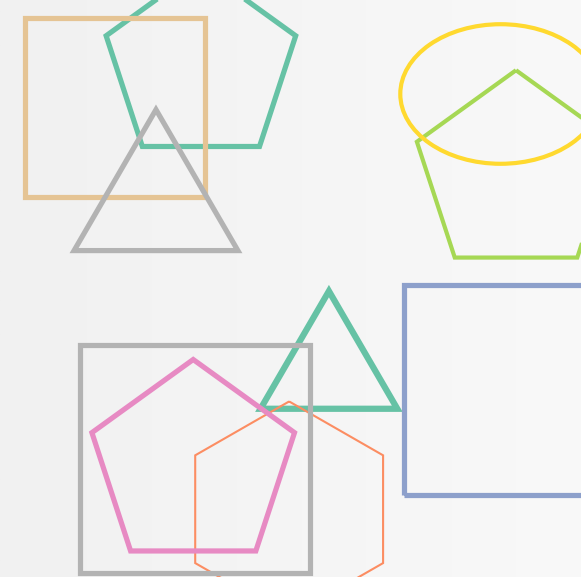[{"shape": "triangle", "thickness": 3, "radius": 0.68, "center": [0.566, 0.359]}, {"shape": "pentagon", "thickness": 2.5, "radius": 0.86, "center": [0.346, 0.884]}, {"shape": "hexagon", "thickness": 1, "radius": 0.93, "center": [0.497, 0.117]}, {"shape": "square", "thickness": 2.5, "radius": 0.91, "center": [0.877, 0.324]}, {"shape": "pentagon", "thickness": 2.5, "radius": 0.92, "center": [0.332, 0.193]}, {"shape": "pentagon", "thickness": 2, "radius": 0.9, "center": [0.888, 0.698]}, {"shape": "oval", "thickness": 2, "radius": 0.86, "center": [0.861, 0.836]}, {"shape": "square", "thickness": 2.5, "radius": 0.77, "center": [0.197, 0.813]}, {"shape": "triangle", "thickness": 2.5, "radius": 0.81, "center": [0.268, 0.647]}, {"shape": "square", "thickness": 2.5, "radius": 0.99, "center": [0.335, 0.205]}]